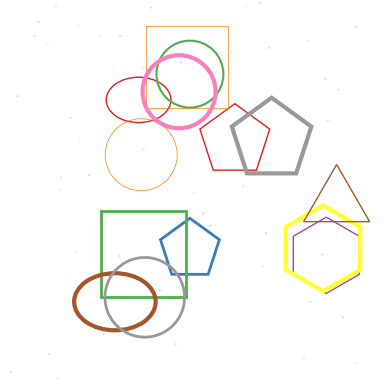[{"shape": "oval", "thickness": 1, "radius": 0.42, "center": [0.36, 0.741]}, {"shape": "pentagon", "thickness": 1, "radius": 0.48, "center": [0.61, 0.635]}, {"shape": "pentagon", "thickness": 2, "radius": 0.4, "center": [0.493, 0.353]}, {"shape": "square", "thickness": 2, "radius": 0.56, "center": [0.373, 0.34]}, {"shape": "circle", "thickness": 1.5, "radius": 0.43, "center": [0.493, 0.807]}, {"shape": "hexagon", "thickness": 1, "radius": 0.49, "center": [0.847, 0.337]}, {"shape": "square", "thickness": 0.5, "radius": 0.53, "center": [0.485, 0.827]}, {"shape": "circle", "thickness": 0.5, "radius": 0.47, "center": [0.367, 0.598]}, {"shape": "hexagon", "thickness": 3, "radius": 0.56, "center": [0.839, 0.355]}, {"shape": "oval", "thickness": 3, "radius": 0.53, "center": [0.298, 0.216]}, {"shape": "triangle", "thickness": 1, "radius": 0.49, "center": [0.874, 0.474]}, {"shape": "circle", "thickness": 3, "radius": 0.47, "center": [0.465, 0.762]}, {"shape": "pentagon", "thickness": 3, "radius": 0.54, "center": [0.705, 0.638]}, {"shape": "circle", "thickness": 2, "radius": 0.52, "center": [0.376, 0.228]}]